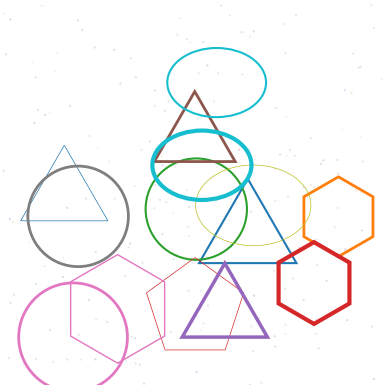[{"shape": "triangle", "thickness": 0.5, "radius": 0.65, "center": [0.167, 0.492]}, {"shape": "triangle", "thickness": 1.5, "radius": 0.73, "center": [0.644, 0.39]}, {"shape": "hexagon", "thickness": 2, "radius": 0.52, "center": [0.879, 0.437]}, {"shape": "circle", "thickness": 1.5, "radius": 0.66, "center": [0.51, 0.457]}, {"shape": "pentagon", "thickness": 0.5, "radius": 0.66, "center": [0.507, 0.198]}, {"shape": "hexagon", "thickness": 3, "radius": 0.53, "center": [0.816, 0.265]}, {"shape": "triangle", "thickness": 2.5, "radius": 0.64, "center": [0.584, 0.188]}, {"shape": "triangle", "thickness": 2, "radius": 0.61, "center": [0.506, 0.641]}, {"shape": "circle", "thickness": 2, "radius": 0.71, "center": [0.19, 0.124]}, {"shape": "hexagon", "thickness": 1, "radius": 0.7, "center": [0.306, 0.198]}, {"shape": "circle", "thickness": 2, "radius": 0.65, "center": [0.203, 0.438]}, {"shape": "oval", "thickness": 0.5, "radius": 0.75, "center": [0.658, 0.467]}, {"shape": "oval", "thickness": 3, "radius": 0.64, "center": [0.524, 0.571]}, {"shape": "oval", "thickness": 1.5, "radius": 0.64, "center": [0.563, 0.786]}]